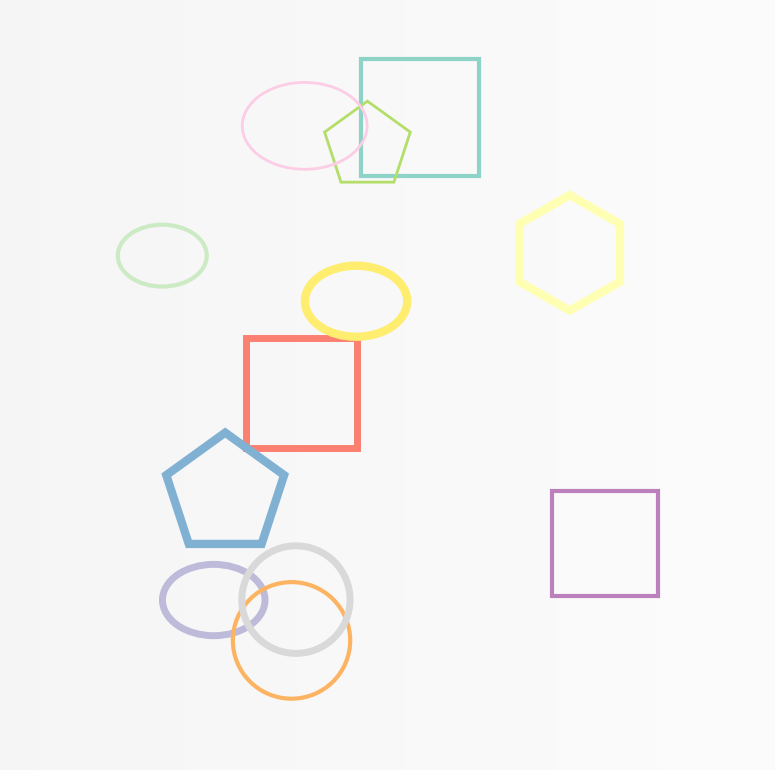[{"shape": "square", "thickness": 1.5, "radius": 0.38, "center": [0.542, 0.847]}, {"shape": "hexagon", "thickness": 3, "radius": 0.38, "center": [0.735, 0.672]}, {"shape": "oval", "thickness": 2.5, "radius": 0.33, "center": [0.276, 0.221]}, {"shape": "square", "thickness": 2.5, "radius": 0.36, "center": [0.389, 0.49]}, {"shape": "pentagon", "thickness": 3, "radius": 0.4, "center": [0.291, 0.358]}, {"shape": "circle", "thickness": 1.5, "radius": 0.38, "center": [0.376, 0.168]}, {"shape": "pentagon", "thickness": 1, "radius": 0.29, "center": [0.474, 0.81]}, {"shape": "oval", "thickness": 1, "radius": 0.4, "center": [0.393, 0.837]}, {"shape": "circle", "thickness": 2.5, "radius": 0.35, "center": [0.382, 0.221]}, {"shape": "square", "thickness": 1.5, "radius": 0.34, "center": [0.78, 0.294]}, {"shape": "oval", "thickness": 1.5, "radius": 0.29, "center": [0.209, 0.668]}, {"shape": "oval", "thickness": 3, "radius": 0.33, "center": [0.459, 0.609]}]